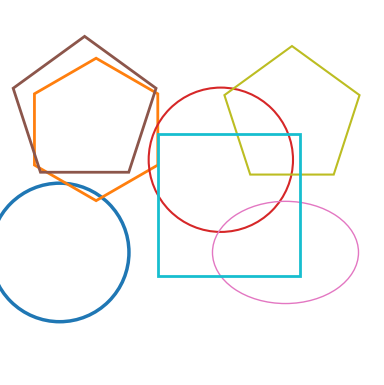[{"shape": "circle", "thickness": 2.5, "radius": 0.9, "center": [0.155, 0.344]}, {"shape": "hexagon", "thickness": 2, "radius": 0.92, "center": [0.25, 0.664]}, {"shape": "circle", "thickness": 1.5, "radius": 0.94, "center": [0.574, 0.585]}, {"shape": "pentagon", "thickness": 2, "radius": 0.98, "center": [0.22, 0.71]}, {"shape": "oval", "thickness": 1, "radius": 0.95, "center": [0.742, 0.344]}, {"shape": "pentagon", "thickness": 1.5, "radius": 0.92, "center": [0.758, 0.696]}, {"shape": "square", "thickness": 2, "radius": 0.92, "center": [0.594, 0.468]}]